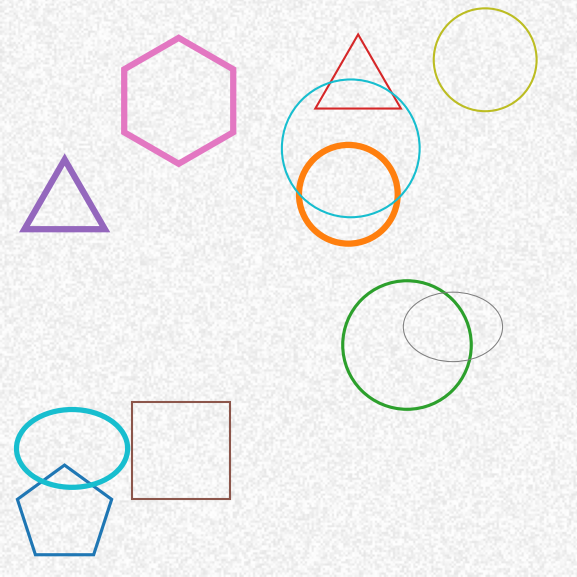[{"shape": "pentagon", "thickness": 1.5, "radius": 0.43, "center": [0.112, 0.108]}, {"shape": "circle", "thickness": 3, "radius": 0.43, "center": [0.603, 0.663]}, {"shape": "circle", "thickness": 1.5, "radius": 0.56, "center": [0.705, 0.402]}, {"shape": "triangle", "thickness": 1, "radius": 0.43, "center": [0.62, 0.854]}, {"shape": "triangle", "thickness": 3, "radius": 0.4, "center": [0.112, 0.642]}, {"shape": "square", "thickness": 1, "radius": 0.42, "center": [0.313, 0.219]}, {"shape": "hexagon", "thickness": 3, "radius": 0.54, "center": [0.309, 0.825]}, {"shape": "oval", "thickness": 0.5, "radius": 0.43, "center": [0.784, 0.433]}, {"shape": "circle", "thickness": 1, "radius": 0.45, "center": [0.84, 0.896]}, {"shape": "circle", "thickness": 1, "radius": 0.6, "center": [0.607, 0.742]}, {"shape": "oval", "thickness": 2.5, "radius": 0.48, "center": [0.125, 0.223]}]